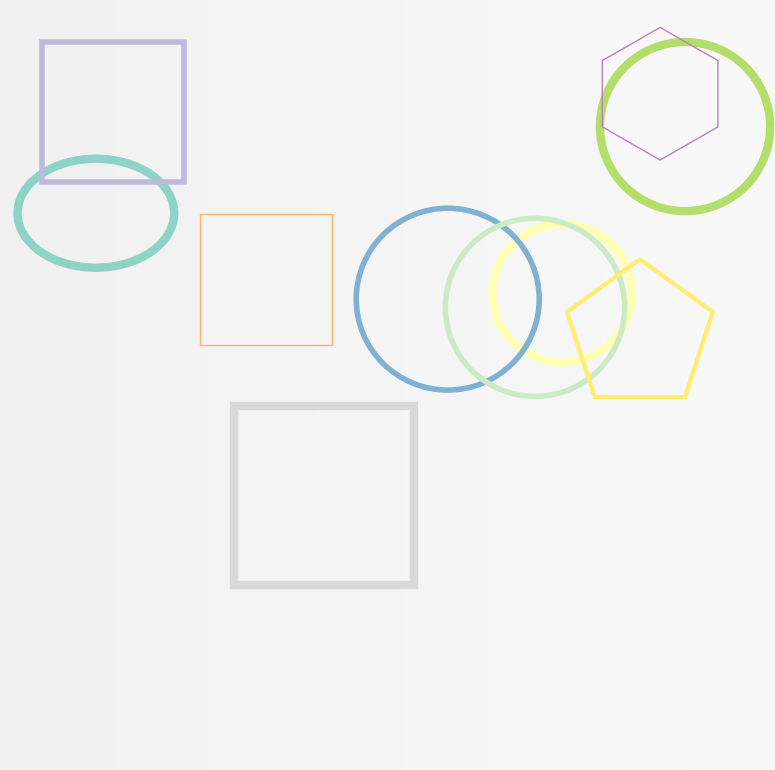[{"shape": "oval", "thickness": 3, "radius": 0.51, "center": [0.124, 0.723]}, {"shape": "circle", "thickness": 3, "radius": 0.45, "center": [0.725, 0.619]}, {"shape": "square", "thickness": 2, "radius": 0.46, "center": [0.146, 0.855]}, {"shape": "circle", "thickness": 2, "radius": 0.59, "center": [0.578, 0.611]}, {"shape": "square", "thickness": 0.5, "radius": 0.43, "center": [0.344, 0.637]}, {"shape": "circle", "thickness": 3, "radius": 0.55, "center": [0.884, 0.836]}, {"shape": "square", "thickness": 3, "radius": 0.58, "center": [0.418, 0.356]}, {"shape": "hexagon", "thickness": 0.5, "radius": 0.43, "center": [0.852, 0.878]}, {"shape": "circle", "thickness": 2, "radius": 0.58, "center": [0.69, 0.601]}, {"shape": "pentagon", "thickness": 1.5, "radius": 0.49, "center": [0.826, 0.564]}]